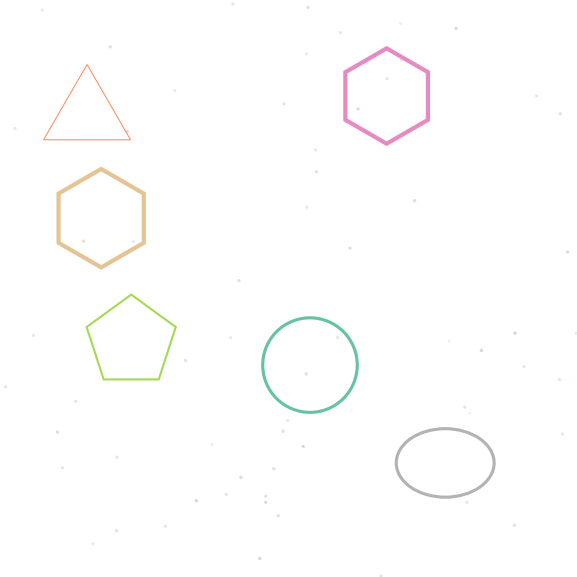[{"shape": "circle", "thickness": 1.5, "radius": 0.41, "center": [0.537, 0.367]}, {"shape": "triangle", "thickness": 0.5, "radius": 0.43, "center": [0.151, 0.801]}, {"shape": "hexagon", "thickness": 2, "radius": 0.41, "center": [0.67, 0.833]}, {"shape": "pentagon", "thickness": 1, "radius": 0.41, "center": [0.227, 0.408]}, {"shape": "hexagon", "thickness": 2, "radius": 0.43, "center": [0.175, 0.621]}, {"shape": "oval", "thickness": 1.5, "radius": 0.42, "center": [0.771, 0.198]}]